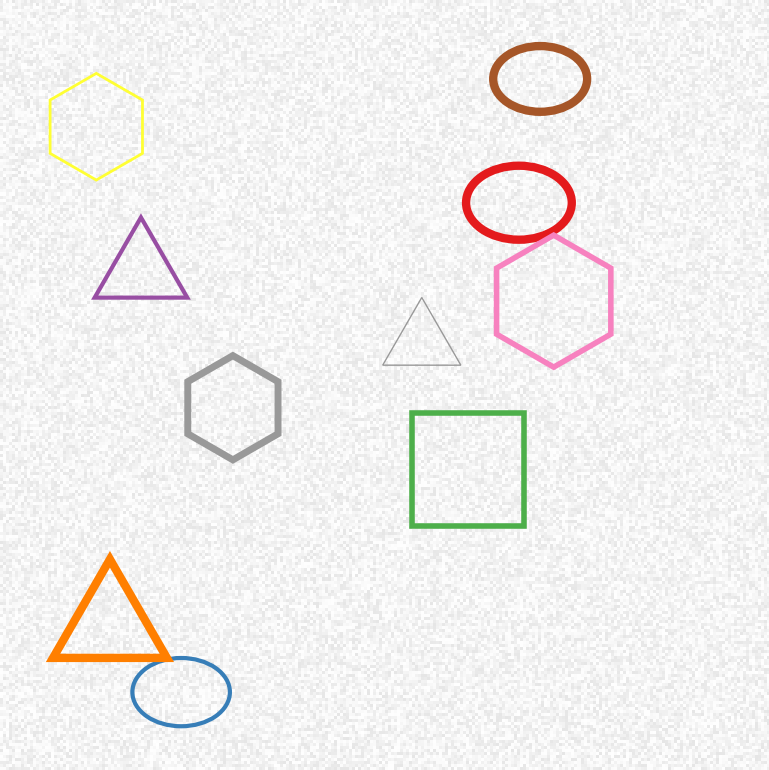[{"shape": "oval", "thickness": 3, "radius": 0.34, "center": [0.674, 0.737]}, {"shape": "oval", "thickness": 1.5, "radius": 0.32, "center": [0.235, 0.101]}, {"shape": "square", "thickness": 2, "radius": 0.37, "center": [0.608, 0.39]}, {"shape": "triangle", "thickness": 1.5, "radius": 0.35, "center": [0.183, 0.648]}, {"shape": "triangle", "thickness": 3, "radius": 0.43, "center": [0.143, 0.188]}, {"shape": "hexagon", "thickness": 1, "radius": 0.35, "center": [0.125, 0.835]}, {"shape": "oval", "thickness": 3, "radius": 0.3, "center": [0.702, 0.898]}, {"shape": "hexagon", "thickness": 2, "radius": 0.43, "center": [0.719, 0.609]}, {"shape": "hexagon", "thickness": 2.5, "radius": 0.34, "center": [0.302, 0.47]}, {"shape": "triangle", "thickness": 0.5, "radius": 0.29, "center": [0.548, 0.555]}]